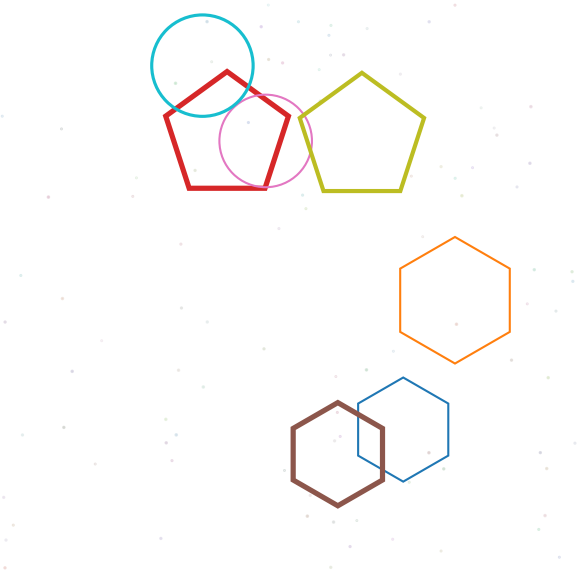[{"shape": "hexagon", "thickness": 1, "radius": 0.45, "center": [0.698, 0.255]}, {"shape": "hexagon", "thickness": 1, "radius": 0.55, "center": [0.788, 0.479]}, {"shape": "pentagon", "thickness": 2.5, "radius": 0.56, "center": [0.393, 0.764]}, {"shape": "hexagon", "thickness": 2.5, "radius": 0.45, "center": [0.585, 0.213]}, {"shape": "circle", "thickness": 1, "radius": 0.4, "center": [0.46, 0.755]}, {"shape": "pentagon", "thickness": 2, "radius": 0.57, "center": [0.627, 0.76]}, {"shape": "circle", "thickness": 1.5, "radius": 0.44, "center": [0.351, 0.885]}]